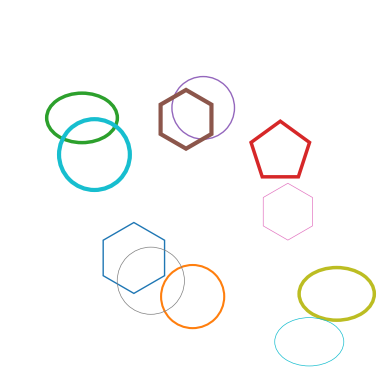[{"shape": "hexagon", "thickness": 1, "radius": 0.46, "center": [0.348, 0.33]}, {"shape": "circle", "thickness": 1.5, "radius": 0.41, "center": [0.5, 0.23]}, {"shape": "oval", "thickness": 2.5, "radius": 0.46, "center": [0.213, 0.694]}, {"shape": "pentagon", "thickness": 2.5, "radius": 0.4, "center": [0.728, 0.605]}, {"shape": "circle", "thickness": 1, "radius": 0.41, "center": [0.528, 0.72]}, {"shape": "hexagon", "thickness": 3, "radius": 0.38, "center": [0.483, 0.69]}, {"shape": "hexagon", "thickness": 0.5, "radius": 0.37, "center": [0.748, 0.45]}, {"shape": "circle", "thickness": 0.5, "radius": 0.44, "center": [0.392, 0.271]}, {"shape": "oval", "thickness": 2.5, "radius": 0.49, "center": [0.875, 0.237]}, {"shape": "oval", "thickness": 0.5, "radius": 0.45, "center": [0.803, 0.112]}, {"shape": "circle", "thickness": 3, "radius": 0.46, "center": [0.245, 0.599]}]